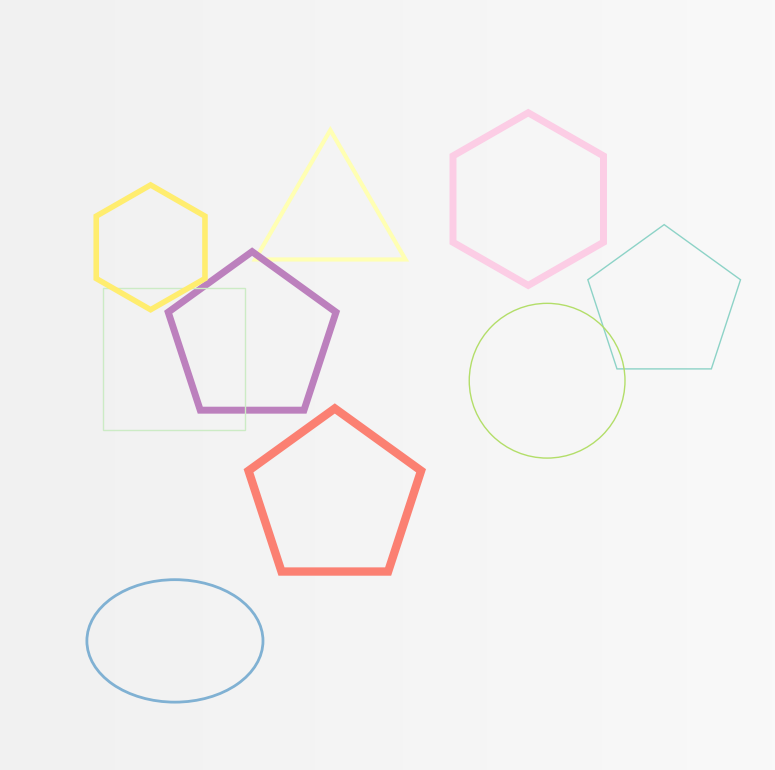[{"shape": "pentagon", "thickness": 0.5, "radius": 0.52, "center": [0.857, 0.605]}, {"shape": "triangle", "thickness": 1.5, "radius": 0.56, "center": [0.426, 0.719]}, {"shape": "pentagon", "thickness": 3, "radius": 0.59, "center": [0.432, 0.352]}, {"shape": "oval", "thickness": 1, "radius": 0.57, "center": [0.226, 0.168]}, {"shape": "circle", "thickness": 0.5, "radius": 0.5, "center": [0.706, 0.506]}, {"shape": "hexagon", "thickness": 2.5, "radius": 0.56, "center": [0.682, 0.741]}, {"shape": "pentagon", "thickness": 2.5, "radius": 0.57, "center": [0.325, 0.559]}, {"shape": "square", "thickness": 0.5, "radius": 0.46, "center": [0.225, 0.534]}, {"shape": "hexagon", "thickness": 2, "radius": 0.41, "center": [0.194, 0.679]}]